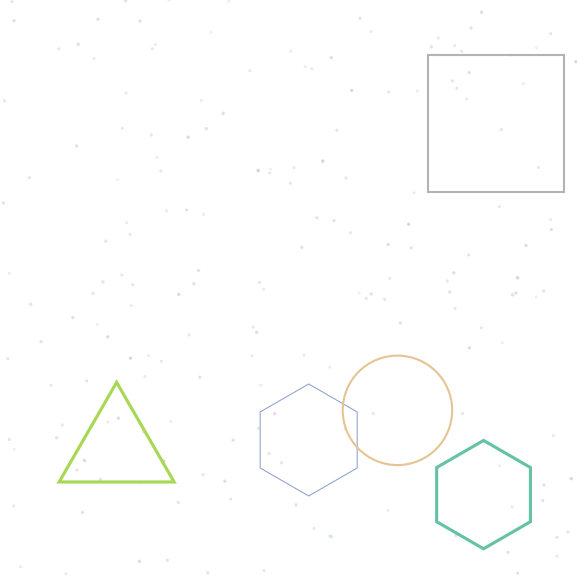[{"shape": "hexagon", "thickness": 1.5, "radius": 0.47, "center": [0.837, 0.143]}, {"shape": "hexagon", "thickness": 0.5, "radius": 0.48, "center": [0.534, 0.237]}, {"shape": "triangle", "thickness": 1.5, "radius": 0.58, "center": [0.202, 0.222]}, {"shape": "circle", "thickness": 1, "radius": 0.47, "center": [0.688, 0.289]}, {"shape": "square", "thickness": 1, "radius": 0.59, "center": [0.859, 0.785]}]